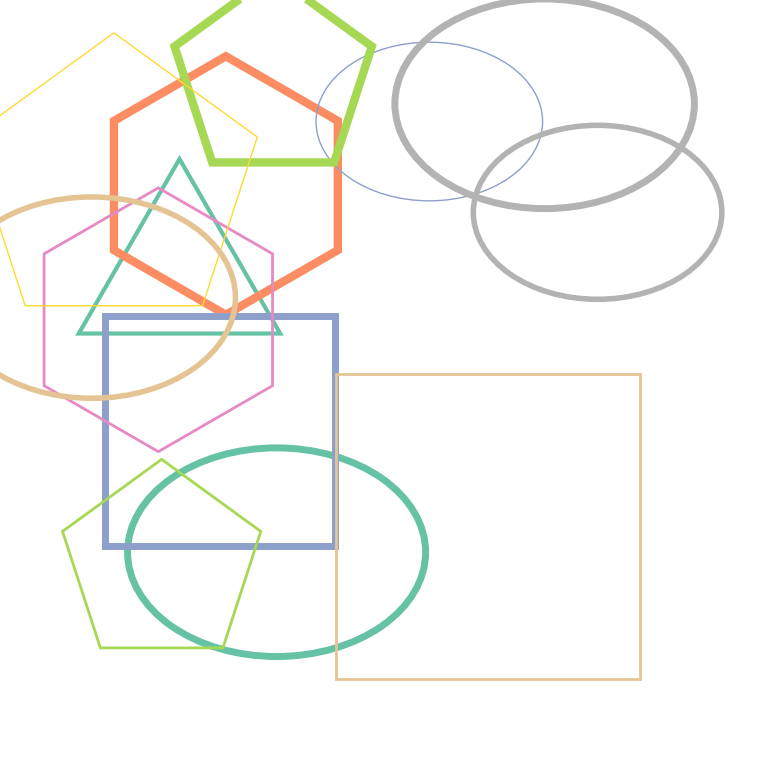[{"shape": "triangle", "thickness": 1.5, "radius": 0.76, "center": [0.233, 0.642]}, {"shape": "oval", "thickness": 2.5, "radius": 0.97, "center": [0.359, 0.283]}, {"shape": "hexagon", "thickness": 3, "radius": 0.84, "center": [0.293, 0.759]}, {"shape": "oval", "thickness": 0.5, "radius": 0.74, "center": [0.558, 0.842]}, {"shape": "square", "thickness": 2.5, "radius": 0.75, "center": [0.285, 0.44]}, {"shape": "hexagon", "thickness": 1, "radius": 0.86, "center": [0.206, 0.585]}, {"shape": "pentagon", "thickness": 1, "radius": 0.68, "center": [0.21, 0.268]}, {"shape": "pentagon", "thickness": 3, "radius": 0.67, "center": [0.355, 0.898]}, {"shape": "pentagon", "thickness": 0.5, "radius": 0.98, "center": [0.148, 0.761]}, {"shape": "oval", "thickness": 2, "radius": 0.93, "center": [0.119, 0.613]}, {"shape": "square", "thickness": 1, "radius": 0.99, "center": [0.634, 0.316]}, {"shape": "oval", "thickness": 2.5, "radius": 0.97, "center": [0.707, 0.865]}, {"shape": "oval", "thickness": 2, "radius": 0.81, "center": [0.776, 0.724]}]